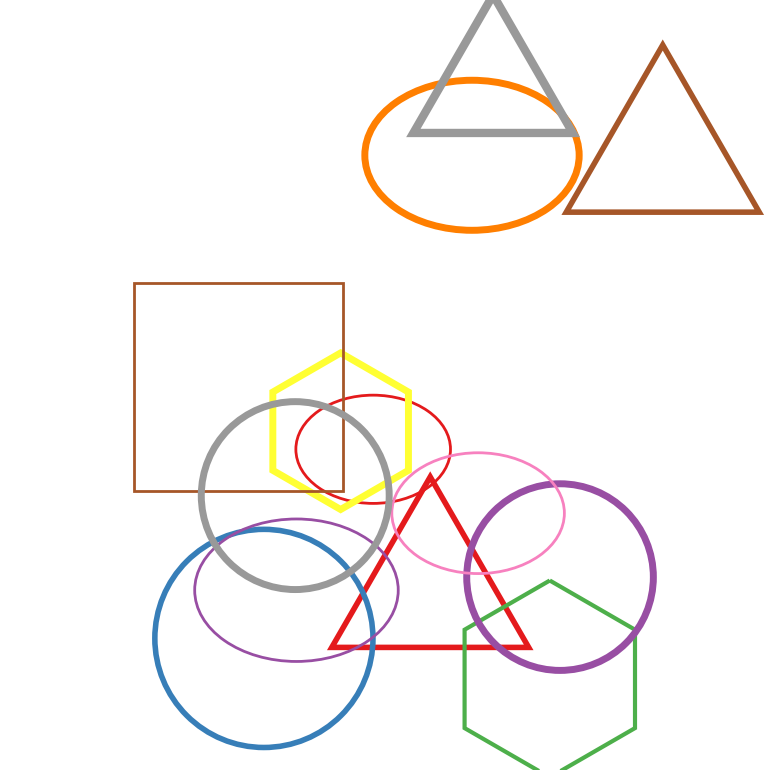[{"shape": "triangle", "thickness": 2, "radius": 0.74, "center": [0.559, 0.233]}, {"shape": "oval", "thickness": 1, "radius": 0.5, "center": [0.485, 0.417]}, {"shape": "circle", "thickness": 2, "radius": 0.71, "center": [0.343, 0.171]}, {"shape": "hexagon", "thickness": 1.5, "radius": 0.64, "center": [0.714, 0.118]}, {"shape": "oval", "thickness": 1, "radius": 0.66, "center": [0.385, 0.233]}, {"shape": "circle", "thickness": 2.5, "radius": 0.61, "center": [0.727, 0.251]}, {"shape": "oval", "thickness": 2.5, "radius": 0.7, "center": [0.613, 0.798]}, {"shape": "hexagon", "thickness": 2.5, "radius": 0.51, "center": [0.442, 0.44]}, {"shape": "triangle", "thickness": 2, "radius": 0.72, "center": [0.861, 0.797]}, {"shape": "square", "thickness": 1, "radius": 0.68, "center": [0.31, 0.498]}, {"shape": "oval", "thickness": 1, "radius": 0.56, "center": [0.621, 0.334]}, {"shape": "circle", "thickness": 2.5, "radius": 0.61, "center": [0.383, 0.356]}, {"shape": "triangle", "thickness": 3, "radius": 0.6, "center": [0.64, 0.887]}]